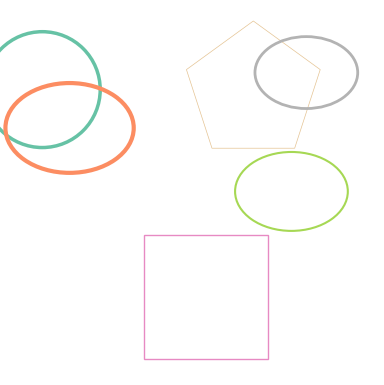[{"shape": "circle", "thickness": 2.5, "radius": 0.75, "center": [0.11, 0.767]}, {"shape": "oval", "thickness": 3, "radius": 0.83, "center": [0.181, 0.668]}, {"shape": "square", "thickness": 1, "radius": 0.81, "center": [0.535, 0.229]}, {"shape": "oval", "thickness": 1.5, "radius": 0.73, "center": [0.757, 0.503]}, {"shape": "pentagon", "thickness": 0.5, "radius": 0.91, "center": [0.658, 0.763]}, {"shape": "oval", "thickness": 2, "radius": 0.67, "center": [0.796, 0.811]}]